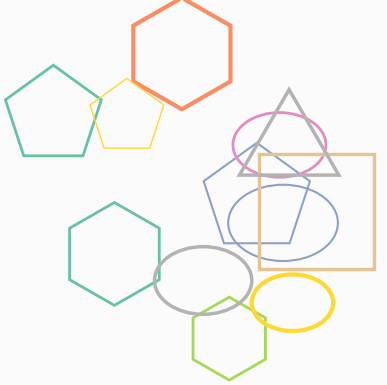[{"shape": "pentagon", "thickness": 2, "radius": 0.65, "center": [0.138, 0.701]}, {"shape": "hexagon", "thickness": 2, "radius": 0.67, "center": [0.295, 0.34]}, {"shape": "hexagon", "thickness": 3, "radius": 0.72, "center": [0.469, 0.861]}, {"shape": "pentagon", "thickness": 1.5, "radius": 0.72, "center": [0.663, 0.485]}, {"shape": "oval", "thickness": 1.5, "radius": 0.71, "center": [0.73, 0.421]}, {"shape": "oval", "thickness": 2, "radius": 0.6, "center": [0.721, 0.624]}, {"shape": "hexagon", "thickness": 2, "radius": 0.54, "center": [0.592, 0.121]}, {"shape": "oval", "thickness": 3, "radius": 0.53, "center": [0.755, 0.214]}, {"shape": "pentagon", "thickness": 1, "radius": 0.5, "center": [0.327, 0.696]}, {"shape": "square", "thickness": 2.5, "radius": 0.74, "center": [0.817, 0.45]}, {"shape": "triangle", "thickness": 2.5, "radius": 0.74, "center": [0.746, 0.619]}, {"shape": "oval", "thickness": 2.5, "radius": 0.63, "center": [0.524, 0.271]}]